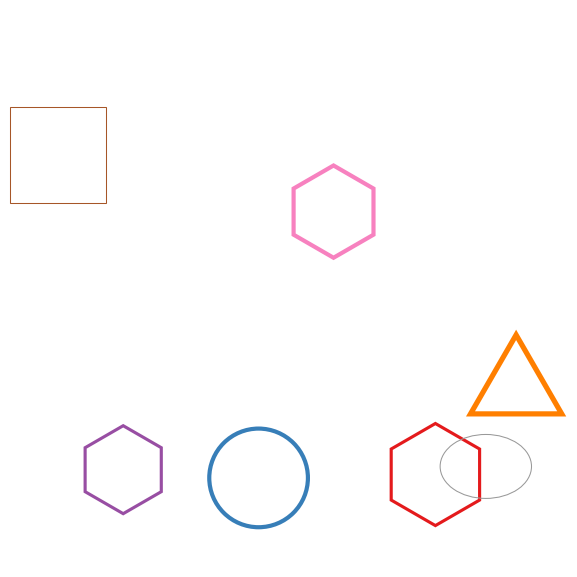[{"shape": "hexagon", "thickness": 1.5, "radius": 0.44, "center": [0.754, 0.177]}, {"shape": "circle", "thickness": 2, "radius": 0.43, "center": [0.448, 0.172]}, {"shape": "hexagon", "thickness": 1.5, "radius": 0.38, "center": [0.213, 0.186]}, {"shape": "triangle", "thickness": 2.5, "radius": 0.46, "center": [0.894, 0.328]}, {"shape": "square", "thickness": 0.5, "radius": 0.41, "center": [0.1, 0.73]}, {"shape": "hexagon", "thickness": 2, "radius": 0.4, "center": [0.578, 0.633]}, {"shape": "oval", "thickness": 0.5, "radius": 0.4, "center": [0.841, 0.191]}]